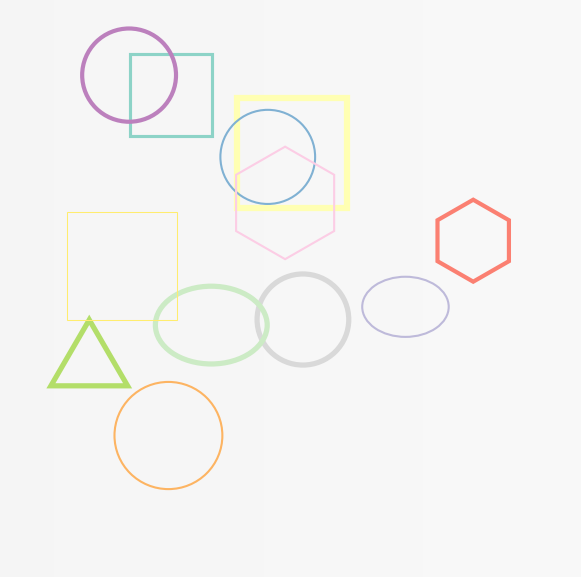[{"shape": "square", "thickness": 1.5, "radius": 0.35, "center": [0.294, 0.835]}, {"shape": "square", "thickness": 3, "radius": 0.47, "center": [0.502, 0.734]}, {"shape": "oval", "thickness": 1, "radius": 0.37, "center": [0.698, 0.468]}, {"shape": "hexagon", "thickness": 2, "radius": 0.35, "center": [0.814, 0.582]}, {"shape": "circle", "thickness": 1, "radius": 0.41, "center": [0.461, 0.727]}, {"shape": "circle", "thickness": 1, "radius": 0.46, "center": [0.29, 0.245]}, {"shape": "triangle", "thickness": 2.5, "radius": 0.38, "center": [0.154, 0.369]}, {"shape": "hexagon", "thickness": 1, "radius": 0.49, "center": [0.491, 0.648]}, {"shape": "circle", "thickness": 2.5, "radius": 0.39, "center": [0.521, 0.446]}, {"shape": "circle", "thickness": 2, "radius": 0.4, "center": [0.222, 0.869]}, {"shape": "oval", "thickness": 2.5, "radius": 0.48, "center": [0.364, 0.436]}, {"shape": "square", "thickness": 0.5, "radius": 0.47, "center": [0.21, 0.539]}]